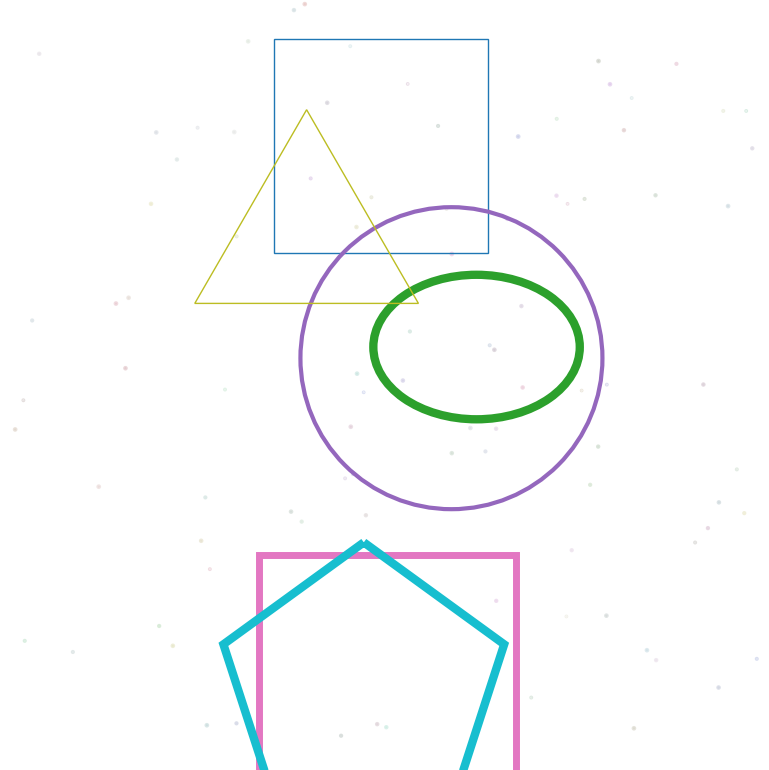[{"shape": "square", "thickness": 0.5, "radius": 0.69, "center": [0.495, 0.81]}, {"shape": "oval", "thickness": 3, "radius": 0.67, "center": [0.619, 0.549]}, {"shape": "circle", "thickness": 1.5, "radius": 0.98, "center": [0.586, 0.535]}, {"shape": "square", "thickness": 2.5, "radius": 0.84, "center": [0.503, 0.112]}, {"shape": "triangle", "thickness": 0.5, "radius": 0.84, "center": [0.398, 0.69]}, {"shape": "pentagon", "thickness": 3, "radius": 0.96, "center": [0.472, 0.104]}]